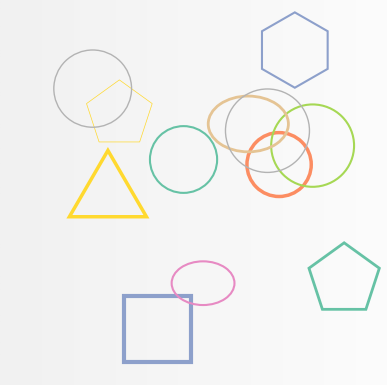[{"shape": "pentagon", "thickness": 2, "radius": 0.48, "center": [0.888, 0.274]}, {"shape": "circle", "thickness": 1.5, "radius": 0.43, "center": [0.474, 0.586]}, {"shape": "circle", "thickness": 2.5, "radius": 0.41, "center": [0.72, 0.573]}, {"shape": "hexagon", "thickness": 1.5, "radius": 0.49, "center": [0.761, 0.87]}, {"shape": "square", "thickness": 3, "radius": 0.43, "center": [0.407, 0.145]}, {"shape": "oval", "thickness": 1.5, "radius": 0.41, "center": [0.524, 0.264]}, {"shape": "circle", "thickness": 1.5, "radius": 0.53, "center": [0.807, 0.622]}, {"shape": "triangle", "thickness": 2.5, "radius": 0.57, "center": [0.279, 0.494]}, {"shape": "pentagon", "thickness": 0.5, "radius": 0.45, "center": [0.308, 0.703]}, {"shape": "oval", "thickness": 2, "radius": 0.52, "center": [0.641, 0.678]}, {"shape": "circle", "thickness": 1, "radius": 0.54, "center": [0.69, 0.661]}, {"shape": "circle", "thickness": 1, "radius": 0.5, "center": [0.239, 0.77]}]